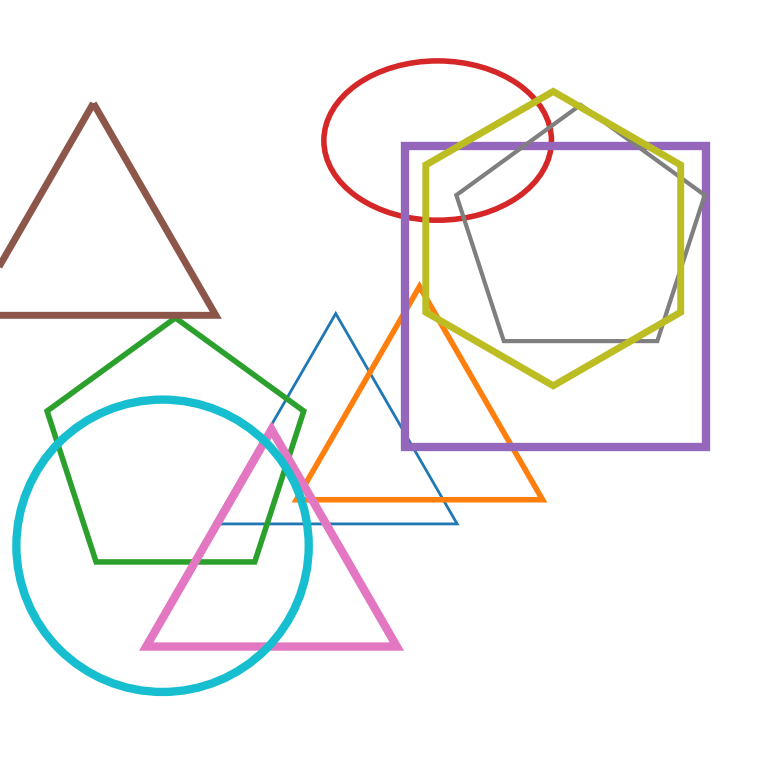[{"shape": "triangle", "thickness": 1, "radius": 0.91, "center": [0.436, 0.411]}, {"shape": "triangle", "thickness": 2, "radius": 0.92, "center": [0.545, 0.443]}, {"shape": "pentagon", "thickness": 2, "radius": 0.88, "center": [0.228, 0.412]}, {"shape": "oval", "thickness": 2, "radius": 0.74, "center": [0.568, 0.817]}, {"shape": "square", "thickness": 3, "radius": 0.98, "center": [0.722, 0.615]}, {"shape": "triangle", "thickness": 2.5, "radius": 0.92, "center": [0.121, 0.682]}, {"shape": "triangle", "thickness": 3, "radius": 0.94, "center": [0.353, 0.254]}, {"shape": "pentagon", "thickness": 1.5, "radius": 0.85, "center": [0.754, 0.694]}, {"shape": "hexagon", "thickness": 2.5, "radius": 0.96, "center": [0.719, 0.69]}, {"shape": "circle", "thickness": 3, "radius": 0.95, "center": [0.211, 0.291]}]